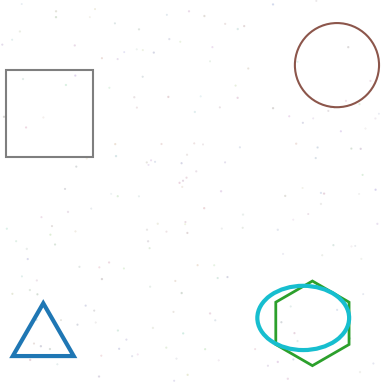[{"shape": "triangle", "thickness": 3, "radius": 0.46, "center": [0.112, 0.121]}, {"shape": "hexagon", "thickness": 2, "radius": 0.55, "center": [0.811, 0.16]}, {"shape": "circle", "thickness": 1.5, "radius": 0.55, "center": [0.875, 0.831]}, {"shape": "square", "thickness": 1.5, "radius": 0.57, "center": [0.129, 0.705]}, {"shape": "oval", "thickness": 3, "radius": 0.6, "center": [0.788, 0.174]}]